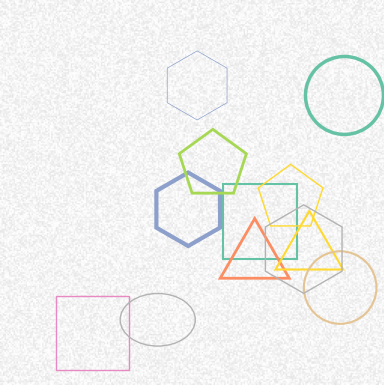[{"shape": "square", "thickness": 1.5, "radius": 0.48, "center": [0.675, 0.425]}, {"shape": "circle", "thickness": 2.5, "radius": 0.51, "center": [0.895, 0.752]}, {"shape": "triangle", "thickness": 2, "radius": 0.52, "center": [0.662, 0.329]}, {"shape": "hexagon", "thickness": 0.5, "radius": 0.45, "center": [0.512, 0.778]}, {"shape": "hexagon", "thickness": 3, "radius": 0.48, "center": [0.489, 0.456]}, {"shape": "square", "thickness": 1, "radius": 0.48, "center": [0.24, 0.135]}, {"shape": "pentagon", "thickness": 2, "radius": 0.46, "center": [0.553, 0.572]}, {"shape": "pentagon", "thickness": 1, "radius": 0.44, "center": [0.755, 0.485]}, {"shape": "triangle", "thickness": 1.5, "radius": 0.51, "center": [0.803, 0.351]}, {"shape": "circle", "thickness": 1.5, "radius": 0.47, "center": [0.884, 0.253]}, {"shape": "oval", "thickness": 1, "radius": 0.49, "center": [0.41, 0.169]}, {"shape": "hexagon", "thickness": 1, "radius": 0.57, "center": [0.789, 0.353]}]